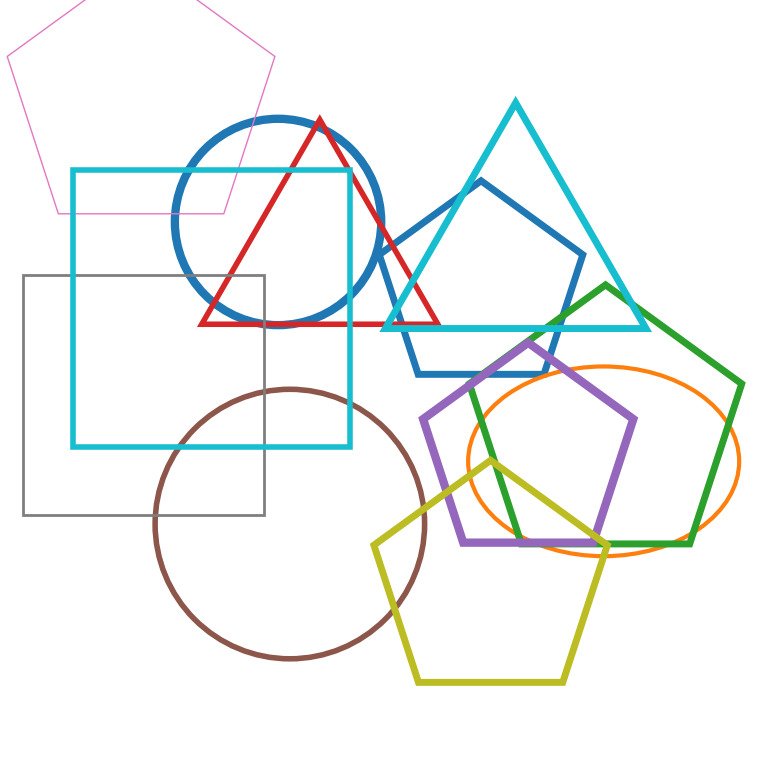[{"shape": "circle", "thickness": 3, "radius": 0.67, "center": [0.361, 0.712]}, {"shape": "pentagon", "thickness": 2.5, "radius": 0.69, "center": [0.625, 0.626]}, {"shape": "oval", "thickness": 1.5, "radius": 0.88, "center": [0.784, 0.401]}, {"shape": "pentagon", "thickness": 2.5, "radius": 0.93, "center": [0.786, 0.444]}, {"shape": "triangle", "thickness": 2, "radius": 0.89, "center": [0.415, 0.667]}, {"shape": "pentagon", "thickness": 3, "radius": 0.72, "center": [0.686, 0.411]}, {"shape": "circle", "thickness": 2, "radius": 0.88, "center": [0.376, 0.319]}, {"shape": "pentagon", "thickness": 0.5, "radius": 0.91, "center": [0.183, 0.87]}, {"shape": "square", "thickness": 1, "radius": 0.78, "center": [0.186, 0.487]}, {"shape": "pentagon", "thickness": 2.5, "radius": 0.8, "center": [0.637, 0.243]}, {"shape": "square", "thickness": 2, "radius": 0.9, "center": [0.275, 0.599]}, {"shape": "triangle", "thickness": 2.5, "radius": 0.98, "center": [0.67, 0.671]}]